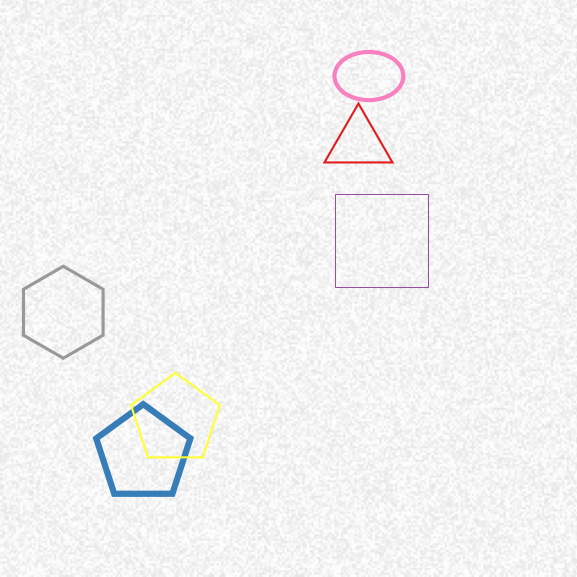[{"shape": "triangle", "thickness": 1, "radius": 0.34, "center": [0.621, 0.752]}, {"shape": "pentagon", "thickness": 3, "radius": 0.43, "center": [0.248, 0.213]}, {"shape": "square", "thickness": 0.5, "radius": 0.4, "center": [0.661, 0.583]}, {"shape": "pentagon", "thickness": 1, "radius": 0.4, "center": [0.304, 0.273]}, {"shape": "oval", "thickness": 2, "radius": 0.3, "center": [0.639, 0.867]}, {"shape": "hexagon", "thickness": 1.5, "radius": 0.4, "center": [0.11, 0.458]}]